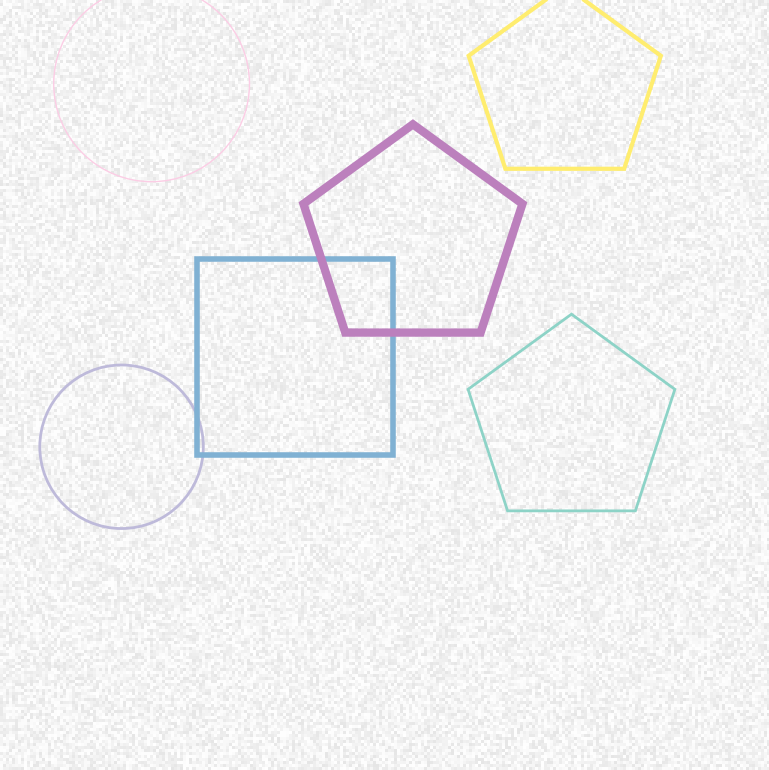[{"shape": "pentagon", "thickness": 1, "radius": 0.71, "center": [0.742, 0.451]}, {"shape": "circle", "thickness": 1, "radius": 0.53, "center": [0.158, 0.42]}, {"shape": "square", "thickness": 2, "radius": 0.64, "center": [0.383, 0.536]}, {"shape": "circle", "thickness": 0.5, "radius": 0.64, "center": [0.197, 0.891]}, {"shape": "pentagon", "thickness": 3, "radius": 0.75, "center": [0.536, 0.689]}, {"shape": "pentagon", "thickness": 1.5, "radius": 0.66, "center": [0.733, 0.887]}]